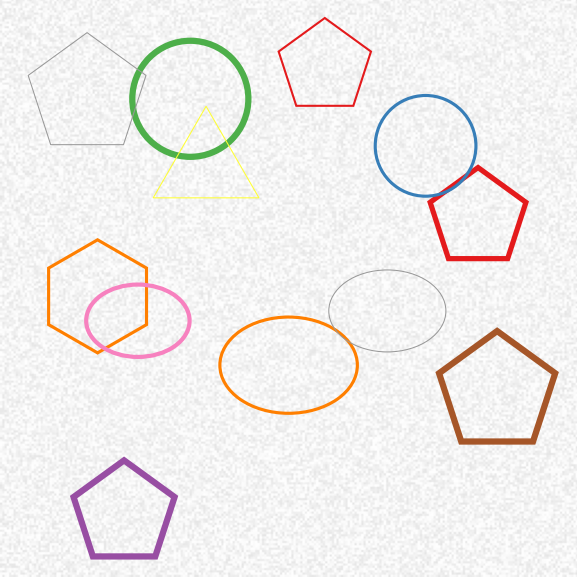[{"shape": "pentagon", "thickness": 2.5, "radius": 0.44, "center": [0.828, 0.622]}, {"shape": "pentagon", "thickness": 1, "radius": 0.42, "center": [0.562, 0.884]}, {"shape": "circle", "thickness": 1.5, "radius": 0.44, "center": [0.737, 0.747]}, {"shape": "circle", "thickness": 3, "radius": 0.5, "center": [0.33, 0.828]}, {"shape": "pentagon", "thickness": 3, "radius": 0.46, "center": [0.215, 0.11]}, {"shape": "hexagon", "thickness": 1.5, "radius": 0.49, "center": [0.169, 0.486]}, {"shape": "oval", "thickness": 1.5, "radius": 0.6, "center": [0.5, 0.367]}, {"shape": "triangle", "thickness": 0.5, "radius": 0.53, "center": [0.357, 0.709]}, {"shape": "pentagon", "thickness": 3, "radius": 0.53, "center": [0.861, 0.32]}, {"shape": "oval", "thickness": 2, "radius": 0.45, "center": [0.239, 0.444]}, {"shape": "oval", "thickness": 0.5, "radius": 0.51, "center": [0.671, 0.461]}, {"shape": "pentagon", "thickness": 0.5, "radius": 0.54, "center": [0.151, 0.835]}]